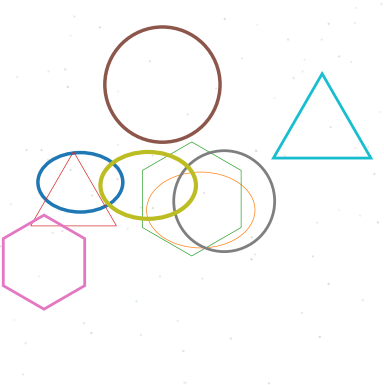[{"shape": "oval", "thickness": 2.5, "radius": 0.55, "center": [0.209, 0.526]}, {"shape": "oval", "thickness": 0.5, "radius": 0.7, "center": [0.522, 0.455]}, {"shape": "hexagon", "thickness": 0.5, "radius": 0.74, "center": [0.498, 0.483]}, {"shape": "triangle", "thickness": 0.5, "radius": 0.64, "center": [0.191, 0.478]}, {"shape": "circle", "thickness": 2.5, "radius": 0.75, "center": [0.422, 0.78]}, {"shape": "hexagon", "thickness": 2, "radius": 0.61, "center": [0.114, 0.319]}, {"shape": "circle", "thickness": 2, "radius": 0.66, "center": [0.582, 0.478]}, {"shape": "oval", "thickness": 3, "radius": 0.62, "center": [0.385, 0.518]}, {"shape": "triangle", "thickness": 2, "radius": 0.73, "center": [0.837, 0.662]}]